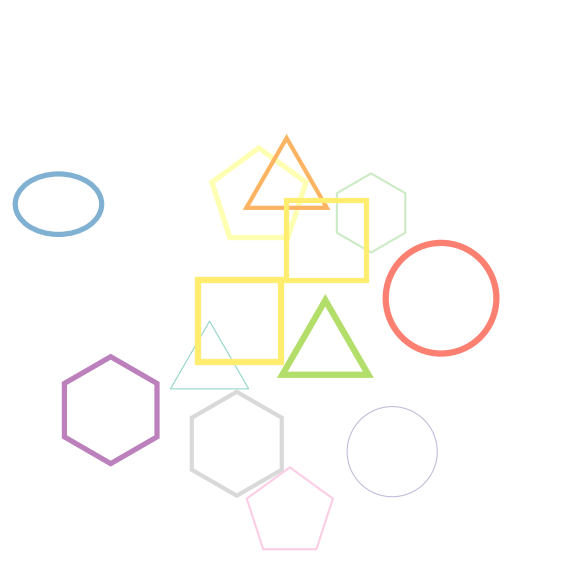[{"shape": "triangle", "thickness": 0.5, "radius": 0.39, "center": [0.363, 0.365]}, {"shape": "pentagon", "thickness": 2.5, "radius": 0.43, "center": [0.448, 0.657]}, {"shape": "circle", "thickness": 0.5, "radius": 0.39, "center": [0.679, 0.217]}, {"shape": "circle", "thickness": 3, "radius": 0.48, "center": [0.764, 0.483]}, {"shape": "oval", "thickness": 2.5, "radius": 0.37, "center": [0.101, 0.646]}, {"shape": "triangle", "thickness": 2, "radius": 0.4, "center": [0.496, 0.68]}, {"shape": "triangle", "thickness": 3, "radius": 0.43, "center": [0.563, 0.393]}, {"shape": "pentagon", "thickness": 1, "radius": 0.39, "center": [0.502, 0.112]}, {"shape": "hexagon", "thickness": 2, "radius": 0.45, "center": [0.41, 0.231]}, {"shape": "hexagon", "thickness": 2.5, "radius": 0.46, "center": [0.192, 0.289]}, {"shape": "hexagon", "thickness": 1, "radius": 0.34, "center": [0.643, 0.63]}, {"shape": "square", "thickness": 3, "radius": 0.36, "center": [0.415, 0.443]}, {"shape": "square", "thickness": 2.5, "radius": 0.35, "center": [0.564, 0.583]}]